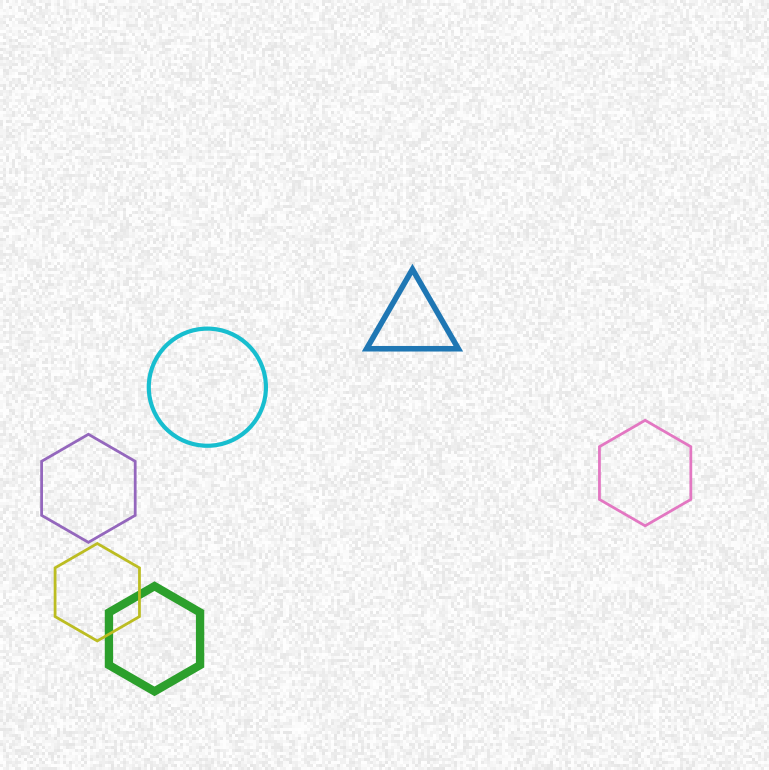[{"shape": "triangle", "thickness": 2, "radius": 0.34, "center": [0.536, 0.581]}, {"shape": "hexagon", "thickness": 3, "radius": 0.34, "center": [0.201, 0.17]}, {"shape": "hexagon", "thickness": 1, "radius": 0.35, "center": [0.115, 0.366]}, {"shape": "hexagon", "thickness": 1, "radius": 0.34, "center": [0.838, 0.386]}, {"shape": "hexagon", "thickness": 1, "radius": 0.32, "center": [0.126, 0.231]}, {"shape": "circle", "thickness": 1.5, "radius": 0.38, "center": [0.269, 0.497]}]